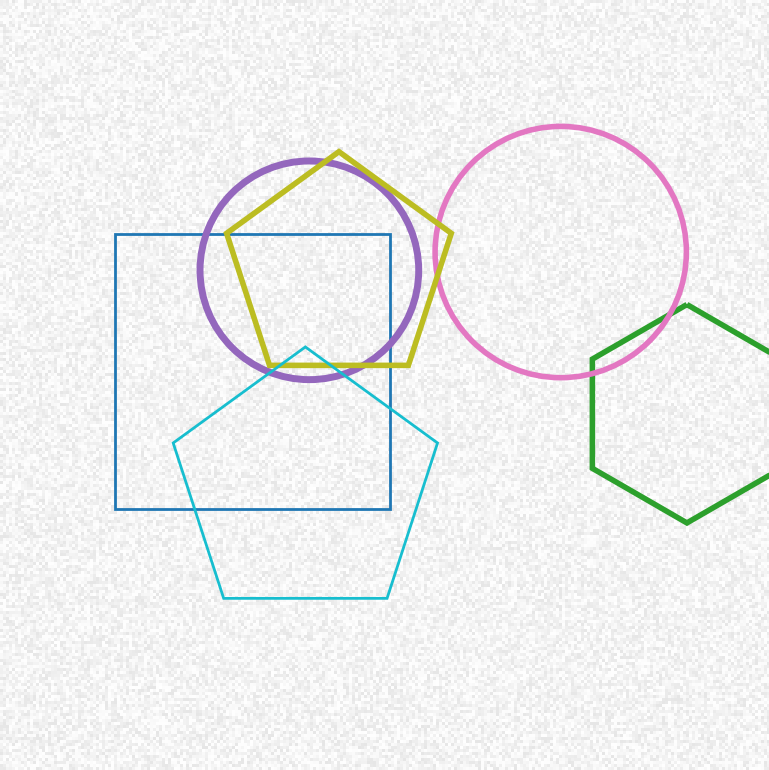[{"shape": "square", "thickness": 1, "radius": 0.89, "center": [0.328, 0.518]}, {"shape": "hexagon", "thickness": 2, "radius": 0.71, "center": [0.892, 0.463]}, {"shape": "circle", "thickness": 2.5, "radius": 0.71, "center": [0.402, 0.649]}, {"shape": "circle", "thickness": 2, "radius": 0.82, "center": [0.728, 0.673]}, {"shape": "pentagon", "thickness": 2, "radius": 0.77, "center": [0.44, 0.65]}, {"shape": "pentagon", "thickness": 1, "radius": 0.9, "center": [0.397, 0.369]}]